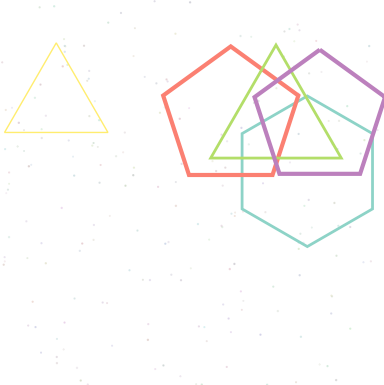[{"shape": "hexagon", "thickness": 2, "radius": 0.98, "center": [0.798, 0.555]}, {"shape": "pentagon", "thickness": 3, "radius": 0.92, "center": [0.599, 0.695]}, {"shape": "triangle", "thickness": 2, "radius": 0.98, "center": [0.717, 0.687]}, {"shape": "pentagon", "thickness": 3, "radius": 0.89, "center": [0.831, 0.693]}, {"shape": "triangle", "thickness": 1, "radius": 0.78, "center": [0.146, 0.734]}]